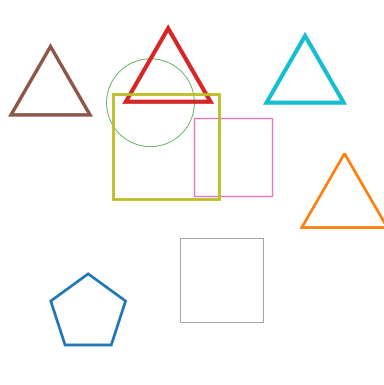[{"shape": "pentagon", "thickness": 2, "radius": 0.51, "center": [0.229, 0.187]}, {"shape": "triangle", "thickness": 2, "radius": 0.64, "center": [0.895, 0.473]}, {"shape": "circle", "thickness": 0.5, "radius": 0.57, "center": [0.391, 0.733]}, {"shape": "triangle", "thickness": 3, "radius": 0.64, "center": [0.437, 0.799]}, {"shape": "triangle", "thickness": 2.5, "radius": 0.59, "center": [0.131, 0.761]}, {"shape": "square", "thickness": 1, "radius": 0.51, "center": [0.605, 0.592]}, {"shape": "square", "thickness": 0.5, "radius": 0.54, "center": [0.575, 0.273]}, {"shape": "square", "thickness": 2, "radius": 0.69, "center": [0.431, 0.62]}, {"shape": "triangle", "thickness": 3, "radius": 0.58, "center": [0.792, 0.791]}]